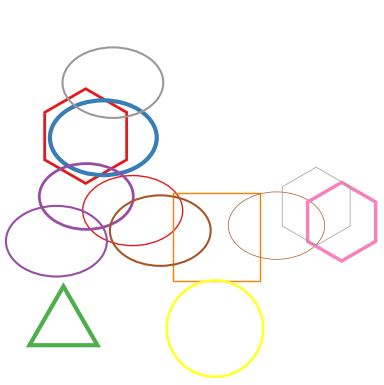[{"shape": "hexagon", "thickness": 2, "radius": 0.61, "center": [0.223, 0.647]}, {"shape": "oval", "thickness": 1, "radius": 0.65, "center": [0.345, 0.453]}, {"shape": "oval", "thickness": 3, "radius": 0.69, "center": [0.268, 0.642]}, {"shape": "triangle", "thickness": 3, "radius": 0.51, "center": [0.165, 0.154]}, {"shape": "oval", "thickness": 2, "radius": 0.61, "center": [0.224, 0.49]}, {"shape": "oval", "thickness": 1.5, "radius": 0.66, "center": [0.147, 0.374]}, {"shape": "square", "thickness": 1, "radius": 0.57, "center": [0.562, 0.384]}, {"shape": "circle", "thickness": 2, "radius": 0.63, "center": [0.558, 0.146]}, {"shape": "oval", "thickness": 0.5, "radius": 0.63, "center": [0.718, 0.414]}, {"shape": "oval", "thickness": 1.5, "radius": 0.65, "center": [0.416, 0.401]}, {"shape": "hexagon", "thickness": 2.5, "radius": 0.51, "center": [0.887, 0.424]}, {"shape": "hexagon", "thickness": 0.5, "radius": 0.51, "center": [0.821, 0.464]}, {"shape": "oval", "thickness": 1.5, "radius": 0.65, "center": [0.293, 0.785]}]